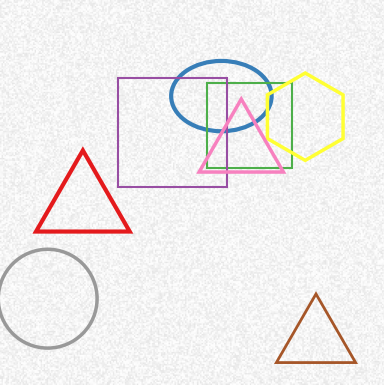[{"shape": "triangle", "thickness": 3, "radius": 0.7, "center": [0.215, 0.469]}, {"shape": "oval", "thickness": 3, "radius": 0.65, "center": [0.575, 0.75]}, {"shape": "square", "thickness": 1.5, "radius": 0.55, "center": [0.648, 0.674]}, {"shape": "square", "thickness": 1.5, "radius": 0.71, "center": [0.449, 0.656]}, {"shape": "hexagon", "thickness": 2.5, "radius": 0.57, "center": [0.793, 0.697]}, {"shape": "triangle", "thickness": 2, "radius": 0.59, "center": [0.821, 0.118]}, {"shape": "triangle", "thickness": 2.5, "radius": 0.63, "center": [0.627, 0.616]}, {"shape": "circle", "thickness": 2.5, "radius": 0.64, "center": [0.124, 0.224]}]